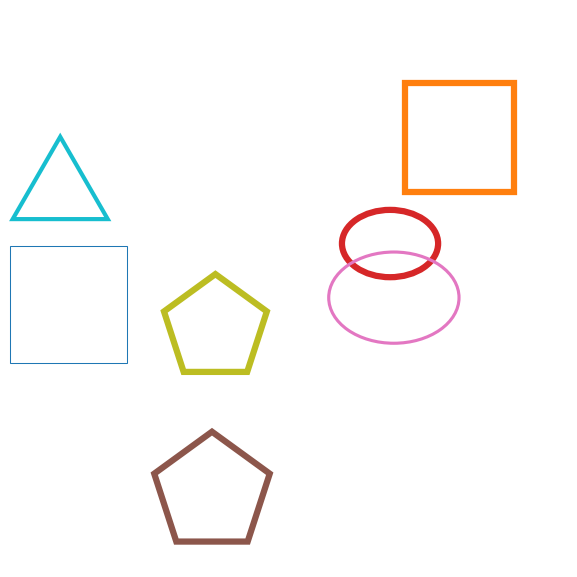[{"shape": "square", "thickness": 0.5, "radius": 0.5, "center": [0.118, 0.472]}, {"shape": "square", "thickness": 3, "radius": 0.47, "center": [0.795, 0.762]}, {"shape": "oval", "thickness": 3, "radius": 0.42, "center": [0.675, 0.577]}, {"shape": "pentagon", "thickness": 3, "radius": 0.53, "center": [0.367, 0.146]}, {"shape": "oval", "thickness": 1.5, "radius": 0.56, "center": [0.682, 0.484]}, {"shape": "pentagon", "thickness": 3, "radius": 0.47, "center": [0.373, 0.431]}, {"shape": "triangle", "thickness": 2, "radius": 0.48, "center": [0.104, 0.667]}]